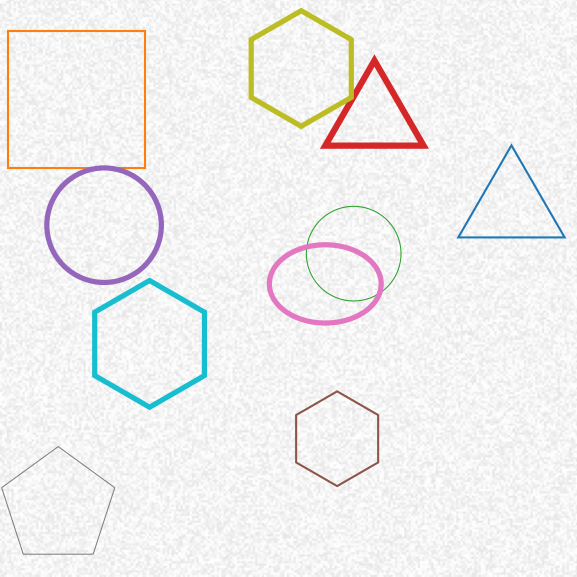[{"shape": "triangle", "thickness": 1, "radius": 0.53, "center": [0.886, 0.641]}, {"shape": "square", "thickness": 1, "radius": 0.59, "center": [0.133, 0.827]}, {"shape": "circle", "thickness": 0.5, "radius": 0.41, "center": [0.612, 0.56]}, {"shape": "triangle", "thickness": 3, "radius": 0.49, "center": [0.648, 0.796]}, {"shape": "circle", "thickness": 2.5, "radius": 0.5, "center": [0.18, 0.609]}, {"shape": "hexagon", "thickness": 1, "radius": 0.41, "center": [0.584, 0.239]}, {"shape": "oval", "thickness": 2.5, "radius": 0.48, "center": [0.563, 0.508]}, {"shape": "pentagon", "thickness": 0.5, "radius": 0.51, "center": [0.101, 0.123]}, {"shape": "hexagon", "thickness": 2.5, "radius": 0.5, "center": [0.522, 0.881]}, {"shape": "hexagon", "thickness": 2.5, "radius": 0.55, "center": [0.259, 0.404]}]